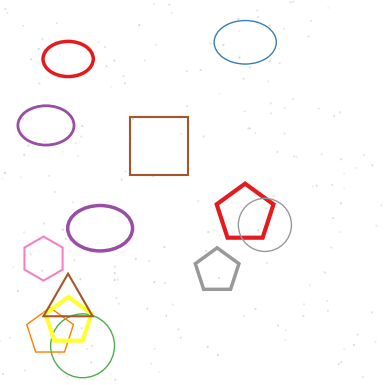[{"shape": "pentagon", "thickness": 3, "radius": 0.39, "center": [0.637, 0.445]}, {"shape": "oval", "thickness": 2.5, "radius": 0.33, "center": [0.177, 0.847]}, {"shape": "oval", "thickness": 1, "radius": 0.4, "center": [0.637, 0.89]}, {"shape": "circle", "thickness": 1, "radius": 0.41, "center": [0.214, 0.102]}, {"shape": "oval", "thickness": 2.5, "radius": 0.42, "center": [0.26, 0.407]}, {"shape": "oval", "thickness": 2, "radius": 0.36, "center": [0.119, 0.674]}, {"shape": "pentagon", "thickness": 1, "radius": 0.32, "center": [0.13, 0.137]}, {"shape": "pentagon", "thickness": 3, "radius": 0.31, "center": [0.178, 0.166]}, {"shape": "triangle", "thickness": 1.5, "radius": 0.37, "center": [0.177, 0.215]}, {"shape": "square", "thickness": 1.5, "radius": 0.38, "center": [0.414, 0.621]}, {"shape": "hexagon", "thickness": 1.5, "radius": 0.29, "center": [0.113, 0.328]}, {"shape": "pentagon", "thickness": 2.5, "radius": 0.3, "center": [0.564, 0.297]}, {"shape": "circle", "thickness": 1, "radius": 0.34, "center": [0.688, 0.416]}]